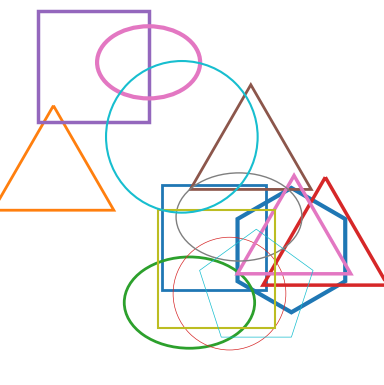[{"shape": "square", "thickness": 2, "radius": 0.68, "center": [0.556, 0.384]}, {"shape": "hexagon", "thickness": 3, "radius": 0.81, "center": [0.757, 0.35]}, {"shape": "triangle", "thickness": 2, "radius": 0.91, "center": [0.139, 0.545]}, {"shape": "oval", "thickness": 2, "radius": 0.85, "center": [0.492, 0.214]}, {"shape": "circle", "thickness": 0.5, "radius": 0.73, "center": [0.596, 0.237]}, {"shape": "triangle", "thickness": 2.5, "radius": 0.93, "center": [0.845, 0.353]}, {"shape": "square", "thickness": 2.5, "radius": 0.72, "center": [0.242, 0.828]}, {"shape": "triangle", "thickness": 2, "radius": 0.91, "center": [0.651, 0.599]}, {"shape": "triangle", "thickness": 2.5, "radius": 0.85, "center": [0.764, 0.374]}, {"shape": "oval", "thickness": 3, "radius": 0.67, "center": [0.386, 0.838]}, {"shape": "oval", "thickness": 1, "radius": 0.82, "center": [0.621, 0.436]}, {"shape": "square", "thickness": 1.5, "radius": 0.76, "center": [0.562, 0.301]}, {"shape": "circle", "thickness": 1.5, "radius": 0.98, "center": [0.472, 0.645]}, {"shape": "pentagon", "thickness": 0.5, "radius": 0.77, "center": [0.666, 0.25]}]